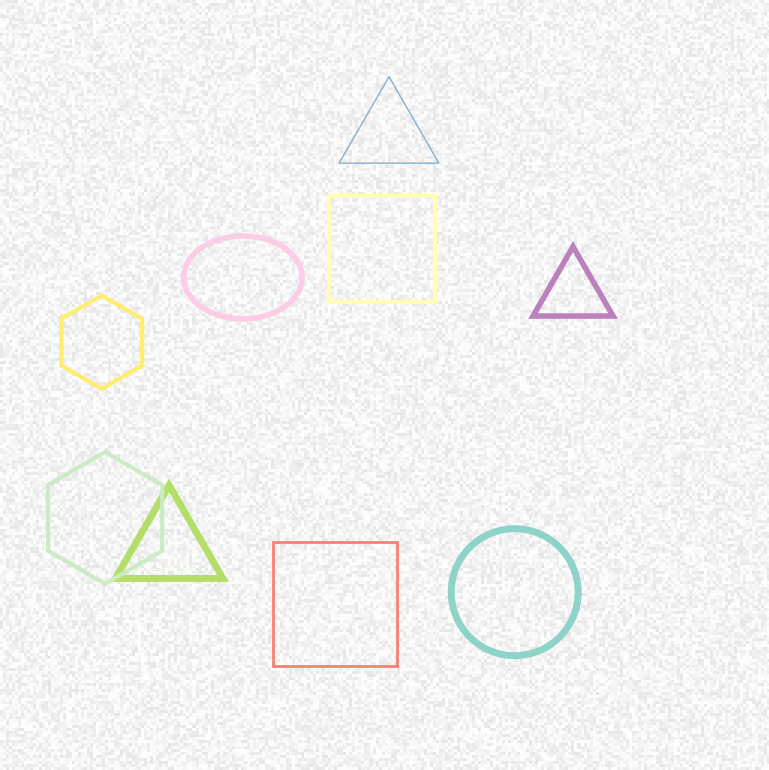[{"shape": "circle", "thickness": 2.5, "radius": 0.41, "center": [0.668, 0.231]}, {"shape": "square", "thickness": 1.5, "radius": 0.34, "center": [0.496, 0.677]}, {"shape": "square", "thickness": 1, "radius": 0.4, "center": [0.435, 0.216]}, {"shape": "triangle", "thickness": 0.5, "radius": 0.37, "center": [0.505, 0.826]}, {"shape": "triangle", "thickness": 2.5, "radius": 0.4, "center": [0.22, 0.289]}, {"shape": "oval", "thickness": 2, "radius": 0.38, "center": [0.315, 0.64]}, {"shape": "triangle", "thickness": 2, "radius": 0.3, "center": [0.744, 0.62]}, {"shape": "hexagon", "thickness": 1.5, "radius": 0.43, "center": [0.137, 0.327]}, {"shape": "hexagon", "thickness": 1.5, "radius": 0.3, "center": [0.132, 0.556]}]